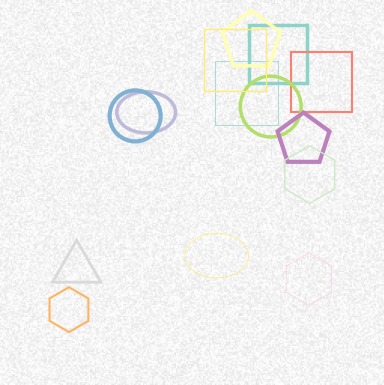[{"shape": "square", "thickness": 2.5, "radius": 0.38, "center": [0.721, 0.86]}, {"shape": "square", "thickness": 0.5, "radius": 0.41, "center": [0.64, 0.758]}, {"shape": "pentagon", "thickness": 2.5, "radius": 0.39, "center": [0.653, 0.893]}, {"shape": "oval", "thickness": 2.5, "radius": 0.38, "center": [0.38, 0.708]}, {"shape": "square", "thickness": 1.5, "radius": 0.39, "center": [0.835, 0.787]}, {"shape": "circle", "thickness": 3, "radius": 0.33, "center": [0.351, 0.699]}, {"shape": "hexagon", "thickness": 1.5, "radius": 0.29, "center": [0.179, 0.196]}, {"shape": "circle", "thickness": 2.5, "radius": 0.39, "center": [0.703, 0.723]}, {"shape": "hexagon", "thickness": 0.5, "radius": 0.34, "center": [0.802, 0.275]}, {"shape": "triangle", "thickness": 2, "radius": 0.36, "center": [0.199, 0.303]}, {"shape": "pentagon", "thickness": 3, "radius": 0.35, "center": [0.788, 0.637]}, {"shape": "hexagon", "thickness": 1, "radius": 0.37, "center": [0.805, 0.547]}, {"shape": "square", "thickness": 1, "radius": 0.4, "center": [0.61, 0.844]}, {"shape": "oval", "thickness": 0.5, "radius": 0.41, "center": [0.563, 0.336]}]